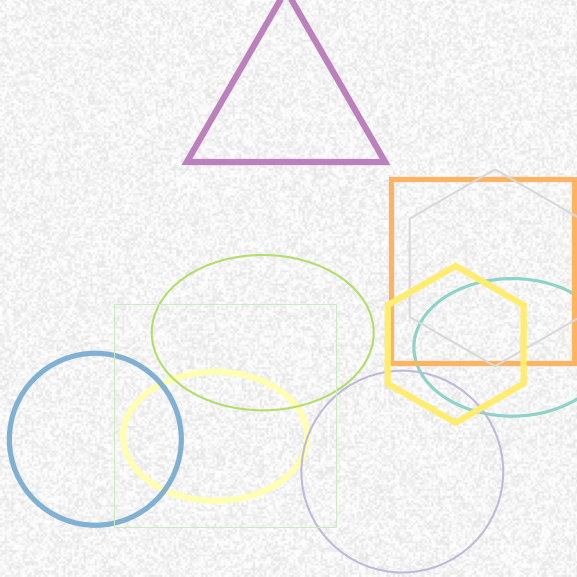[{"shape": "oval", "thickness": 1.5, "radius": 0.85, "center": [0.887, 0.398]}, {"shape": "oval", "thickness": 3, "radius": 0.8, "center": [0.373, 0.244]}, {"shape": "circle", "thickness": 1, "radius": 0.87, "center": [0.697, 0.183]}, {"shape": "circle", "thickness": 2.5, "radius": 0.74, "center": [0.165, 0.239]}, {"shape": "square", "thickness": 2.5, "radius": 0.79, "center": [0.835, 0.529]}, {"shape": "oval", "thickness": 1, "radius": 0.96, "center": [0.455, 0.423]}, {"shape": "hexagon", "thickness": 1, "radius": 0.85, "center": [0.857, 0.535]}, {"shape": "triangle", "thickness": 3, "radius": 0.99, "center": [0.495, 0.818]}, {"shape": "square", "thickness": 0.5, "radius": 0.96, "center": [0.389, 0.28]}, {"shape": "hexagon", "thickness": 3, "radius": 0.68, "center": [0.789, 0.403]}]